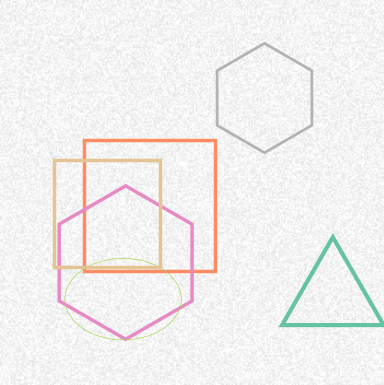[{"shape": "triangle", "thickness": 3, "radius": 0.76, "center": [0.864, 0.232]}, {"shape": "square", "thickness": 2.5, "radius": 0.85, "center": [0.387, 0.467]}, {"shape": "hexagon", "thickness": 2.5, "radius": 1.0, "center": [0.326, 0.318]}, {"shape": "oval", "thickness": 0.5, "radius": 0.76, "center": [0.32, 0.223]}, {"shape": "square", "thickness": 2.5, "radius": 0.69, "center": [0.278, 0.446]}, {"shape": "hexagon", "thickness": 2, "radius": 0.71, "center": [0.687, 0.745]}]